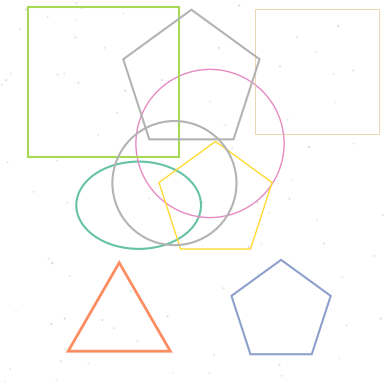[{"shape": "oval", "thickness": 1.5, "radius": 0.81, "center": [0.36, 0.467]}, {"shape": "triangle", "thickness": 2, "radius": 0.77, "center": [0.31, 0.164]}, {"shape": "pentagon", "thickness": 1.5, "radius": 0.68, "center": [0.73, 0.19]}, {"shape": "circle", "thickness": 1, "radius": 0.96, "center": [0.545, 0.627]}, {"shape": "square", "thickness": 1.5, "radius": 0.98, "center": [0.268, 0.787]}, {"shape": "pentagon", "thickness": 1, "radius": 0.77, "center": [0.56, 0.478]}, {"shape": "square", "thickness": 0.5, "radius": 0.81, "center": [0.823, 0.814]}, {"shape": "circle", "thickness": 1.5, "radius": 0.81, "center": [0.453, 0.524]}, {"shape": "pentagon", "thickness": 1.5, "radius": 0.93, "center": [0.497, 0.789]}]